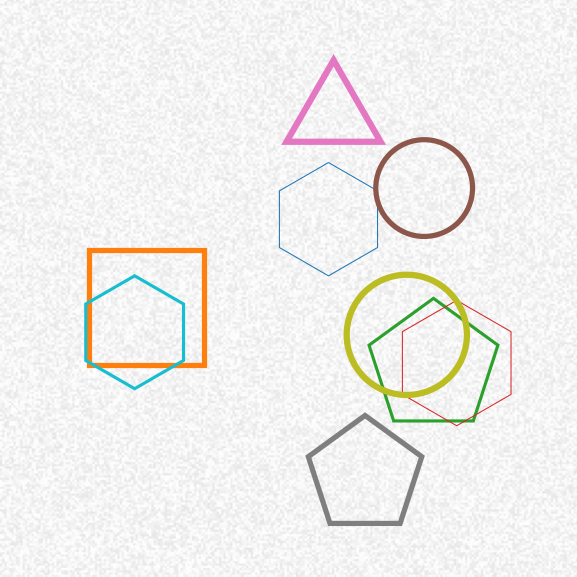[{"shape": "hexagon", "thickness": 0.5, "radius": 0.49, "center": [0.569, 0.62]}, {"shape": "square", "thickness": 2.5, "radius": 0.5, "center": [0.254, 0.466]}, {"shape": "pentagon", "thickness": 1.5, "radius": 0.59, "center": [0.751, 0.365]}, {"shape": "hexagon", "thickness": 0.5, "radius": 0.54, "center": [0.791, 0.37]}, {"shape": "circle", "thickness": 2.5, "radius": 0.42, "center": [0.734, 0.673]}, {"shape": "triangle", "thickness": 3, "radius": 0.47, "center": [0.578, 0.801]}, {"shape": "pentagon", "thickness": 2.5, "radius": 0.52, "center": [0.632, 0.176]}, {"shape": "circle", "thickness": 3, "radius": 0.52, "center": [0.704, 0.419]}, {"shape": "hexagon", "thickness": 1.5, "radius": 0.49, "center": [0.233, 0.424]}]